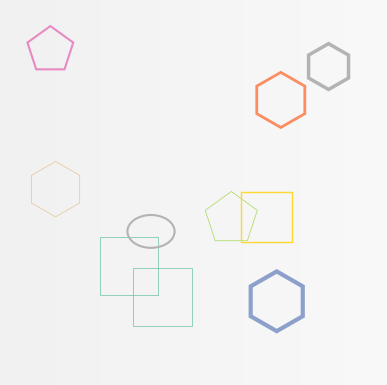[{"shape": "square", "thickness": 0.5, "radius": 0.38, "center": [0.42, 0.228]}, {"shape": "square", "thickness": 0.5, "radius": 0.37, "center": [0.332, 0.309]}, {"shape": "hexagon", "thickness": 2, "radius": 0.36, "center": [0.725, 0.741]}, {"shape": "hexagon", "thickness": 3, "radius": 0.39, "center": [0.714, 0.217]}, {"shape": "pentagon", "thickness": 1.5, "radius": 0.31, "center": [0.13, 0.87]}, {"shape": "pentagon", "thickness": 0.5, "radius": 0.35, "center": [0.597, 0.432]}, {"shape": "square", "thickness": 1, "radius": 0.33, "center": [0.688, 0.436]}, {"shape": "hexagon", "thickness": 0.5, "radius": 0.36, "center": [0.144, 0.509]}, {"shape": "oval", "thickness": 1.5, "radius": 0.3, "center": [0.39, 0.399]}, {"shape": "hexagon", "thickness": 2.5, "radius": 0.3, "center": [0.848, 0.827]}]